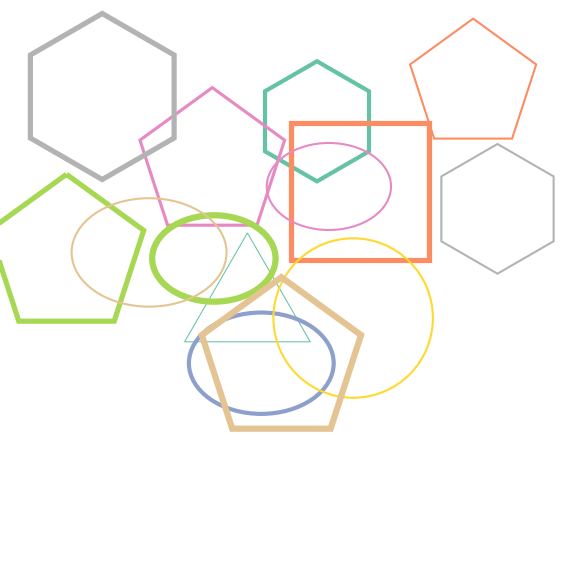[{"shape": "hexagon", "thickness": 2, "radius": 0.52, "center": [0.549, 0.789]}, {"shape": "triangle", "thickness": 0.5, "radius": 0.63, "center": [0.428, 0.47]}, {"shape": "pentagon", "thickness": 1, "radius": 0.57, "center": [0.819, 0.852]}, {"shape": "square", "thickness": 2.5, "radius": 0.6, "center": [0.623, 0.668]}, {"shape": "oval", "thickness": 2, "radius": 0.63, "center": [0.452, 0.37]}, {"shape": "pentagon", "thickness": 1.5, "radius": 0.66, "center": [0.368, 0.716]}, {"shape": "oval", "thickness": 1, "radius": 0.54, "center": [0.57, 0.676]}, {"shape": "pentagon", "thickness": 2.5, "radius": 0.7, "center": [0.115, 0.557]}, {"shape": "oval", "thickness": 3, "radius": 0.53, "center": [0.37, 0.552]}, {"shape": "circle", "thickness": 1, "radius": 0.69, "center": [0.612, 0.448]}, {"shape": "oval", "thickness": 1, "radius": 0.67, "center": [0.258, 0.562]}, {"shape": "pentagon", "thickness": 3, "radius": 0.72, "center": [0.487, 0.374]}, {"shape": "hexagon", "thickness": 2.5, "radius": 0.72, "center": [0.177, 0.832]}, {"shape": "hexagon", "thickness": 1, "radius": 0.56, "center": [0.861, 0.637]}]